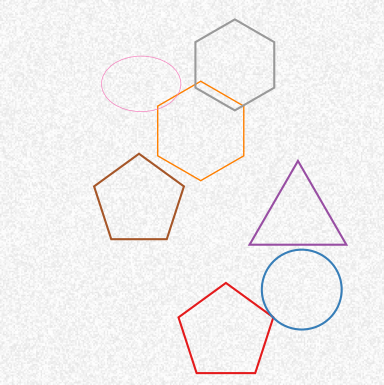[{"shape": "pentagon", "thickness": 1.5, "radius": 0.65, "center": [0.587, 0.136]}, {"shape": "circle", "thickness": 1.5, "radius": 0.52, "center": [0.784, 0.248]}, {"shape": "triangle", "thickness": 1.5, "radius": 0.73, "center": [0.774, 0.437]}, {"shape": "hexagon", "thickness": 1, "radius": 0.65, "center": [0.521, 0.66]}, {"shape": "pentagon", "thickness": 1.5, "radius": 0.61, "center": [0.361, 0.478]}, {"shape": "oval", "thickness": 0.5, "radius": 0.52, "center": [0.367, 0.782]}, {"shape": "hexagon", "thickness": 1.5, "radius": 0.59, "center": [0.61, 0.831]}]